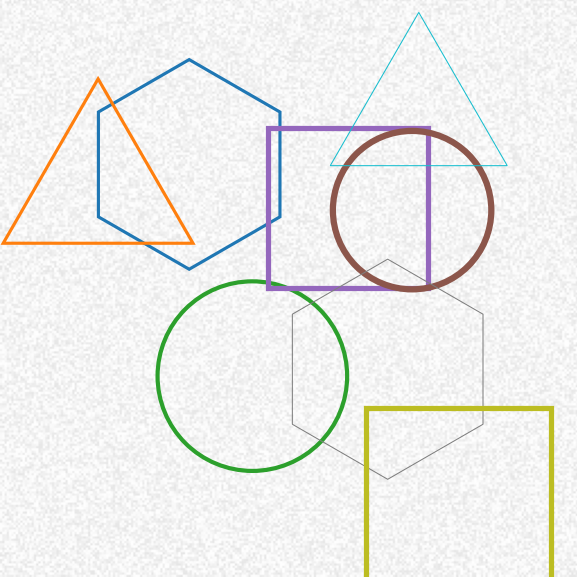[{"shape": "hexagon", "thickness": 1.5, "radius": 0.91, "center": [0.328, 0.714]}, {"shape": "triangle", "thickness": 1.5, "radius": 0.95, "center": [0.17, 0.673]}, {"shape": "circle", "thickness": 2, "radius": 0.82, "center": [0.437, 0.348]}, {"shape": "square", "thickness": 2.5, "radius": 0.69, "center": [0.603, 0.639]}, {"shape": "circle", "thickness": 3, "radius": 0.69, "center": [0.714, 0.635]}, {"shape": "hexagon", "thickness": 0.5, "radius": 0.95, "center": [0.671, 0.36]}, {"shape": "square", "thickness": 2.5, "radius": 0.8, "center": [0.794, 0.132]}, {"shape": "triangle", "thickness": 0.5, "radius": 0.88, "center": [0.725, 0.801]}]